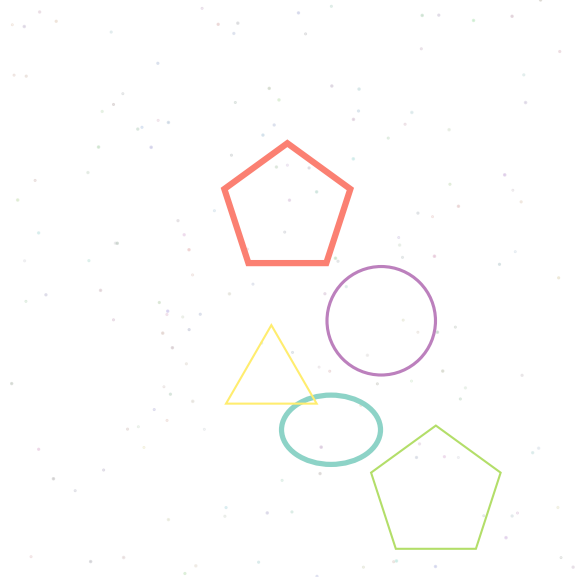[{"shape": "oval", "thickness": 2.5, "radius": 0.43, "center": [0.573, 0.255]}, {"shape": "pentagon", "thickness": 3, "radius": 0.57, "center": [0.498, 0.636]}, {"shape": "pentagon", "thickness": 1, "radius": 0.59, "center": [0.755, 0.144]}, {"shape": "circle", "thickness": 1.5, "radius": 0.47, "center": [0.66, 0.444]}, {"shape": "triangle", "thickness": 1, "radius": 0.45, "center": [0.47, 0.345]}]